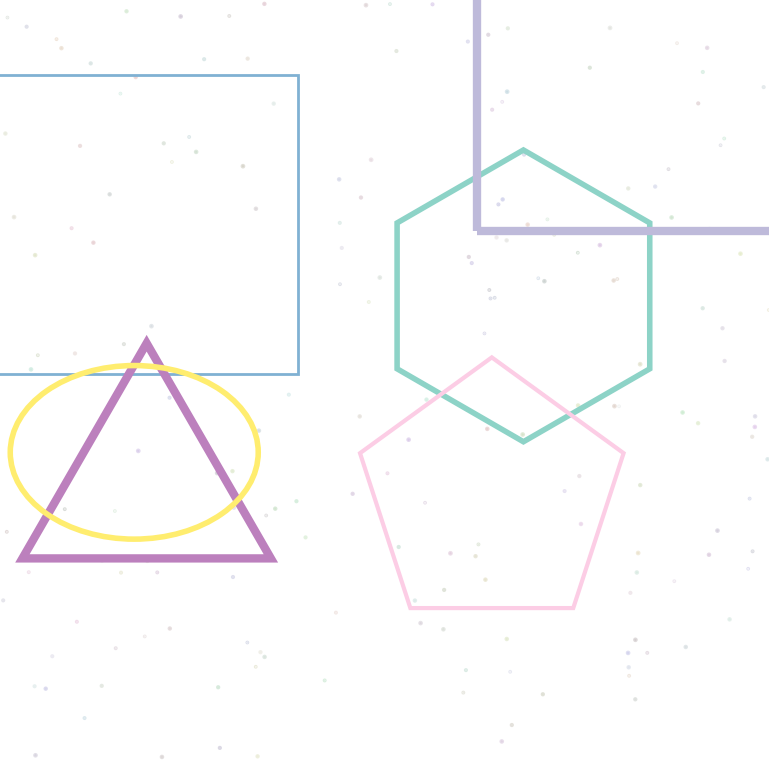[{"shape": "hexagon", "thickness": 2, "radius": 0.95, "center": [0.68, 0.616]}, {"shape": "square", "thickness": 3, "radius": 0.99, "center": [0.817, 0.898]}, {"shape": "square", "thickness": 1, "radius": 0.97, "center": [0.192, 0.708]}, {"shape": "pentagon", "thickness": 1.5, "radius": 0.9, "center": [0.639, 0.356]}, {"shape": "triangle", "thickness": 3, "radius": 0.93, "center": [0.19, 0.368]}, {"shape": "oval", "thickness": 2, "radius": 0.81, "center": [0.174, 0.413]}]